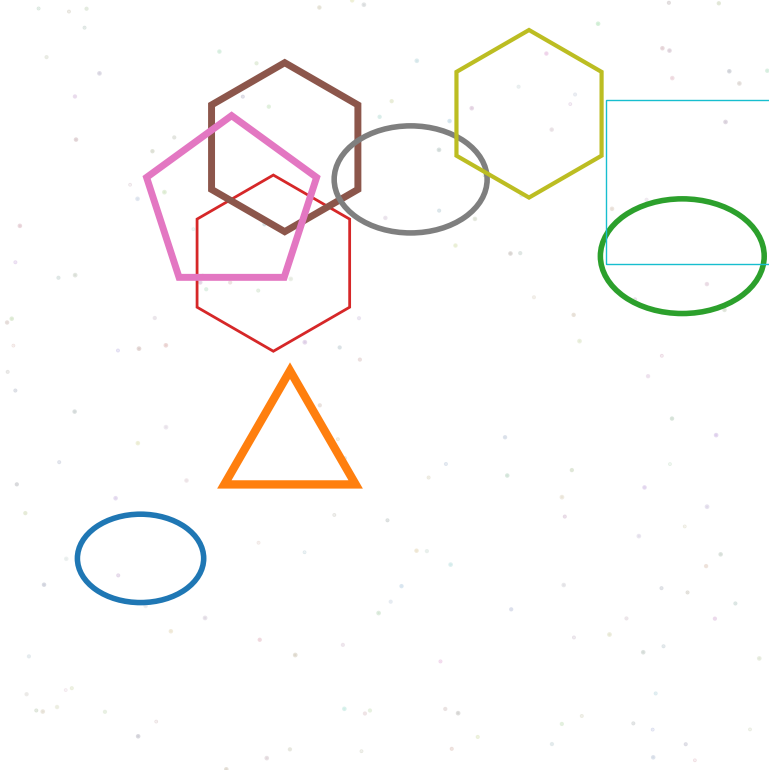[{"shape": "oval", "thickness": 2, "radius": 0.41, "center": [0.183, 0.275]}, {"shape": "triangle", "thickness": 3, "radius": 0.49, "center": [0.377, 0.42]}, {"shape": "oval", "thickness": 2, "radius": 0.53, "center": [0.886, 0.667]}, {"shape": "hexagon", "thickness": 1, "radius": 0.57, "center": [0.355, 0.658]}, {"shape": "hexagon", "thickness": 2.5, "radius": 0.55, "center": [0.37, 0.809]}, {"shape": "pentagon", "thickness": 2.5, "radius": 0.58, "center": [0.301, 0.734]}, {"shape": "oval", "thickness": 2, "radius": 0.5, "center": [0.533, 0.767]}, {"shape": "hexagon", "thickness": 1.5, "radius": 0.54, "center": [0.687, 0.852]}, {"shape": "square", "thickness": 0.5, "radius": 0.53, "center": [0.894, 0.763]}]